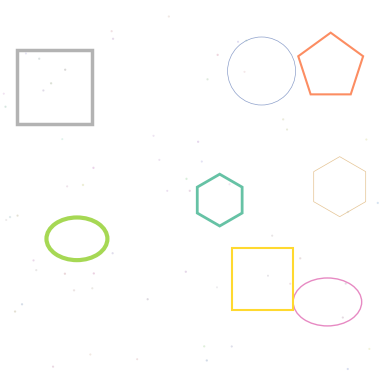[{"shape": "hexagon", "thickness": 2, "radius": 0.34, "center": [0.571, 0.48]}, {"shape": "pentagon", "thickness": 1.5, "radius": 0.44, "center": [0.859, 0.827]}, {"shape": "circle", "thickness": 0.5, "radius": 0.44, "center": [0.679, 0.816]}, {"shape": "oval", "thickness": 1, "radius": 0.44, "center": [0.85, 0.216]}, {"shape": "oval", "thickness": 3, "radius": 0.4, "center": [0.2, 0.38]}, {"shape": "square", "thickness": 1.5, "radius": 0.4, "center": [0.682, 0.275]}, {"shape": "hexagon", "thickness": 0.5, "radius": 0.39, "center": [0.882, 0.515]}, {"shape": "square", "thickness": 2.5, "radius": 0.48, "center": [0.141, 0.774]}]